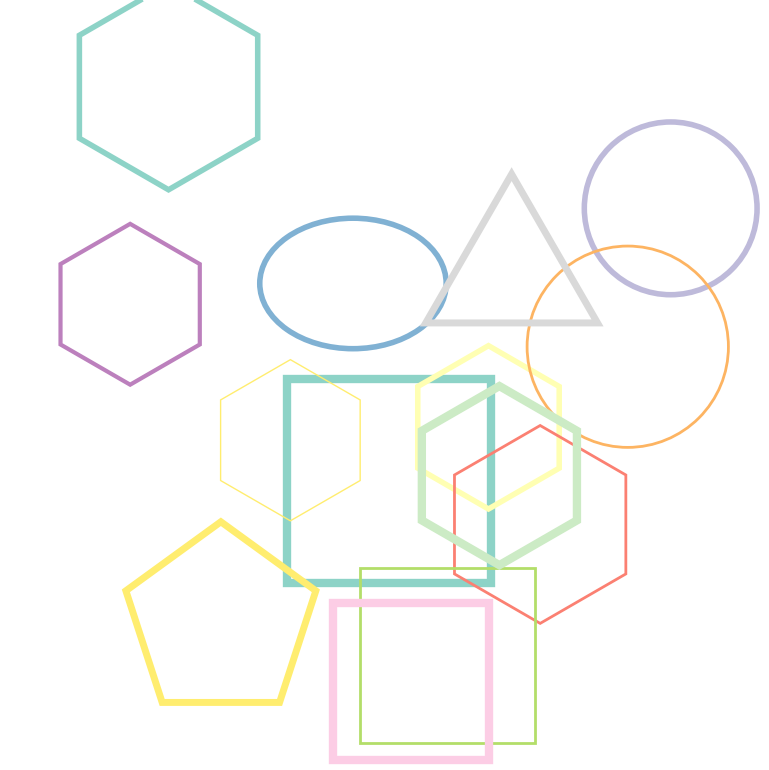[{"shape": "square", "thickness": 3, "radius": 0.66, "center": [0.505, 0.375]}, {"shape": "hexagon", "thickness": 2, "radius": 0.67, "center": [0.219, 0.887]}, {"shape": "hexagon", "thickness": 2, "radius": 0.53, "center": [0.634, 0.445]}, {"shape": "circle", "thickness": 2, "radius": 0.56, "center": [0.871, 0.729]}, {"shape": "hexagon", "thickness": 1, "radius": 0.64, "center": [0.702, 0.319]}, {"shape": "oval", "thickness": 2, "radius": 0.61, "center": [0.458, 0.632]}, {"shape": "circle", "thickness": 1, "radius": 0.65, "center": [0.815, 0.55]}, {"shape": "square", "thickness": 1, "radius": 0.57, "center": [0.581, 0.149]}, {"shape": "square", "thickness": 3, "radius": 0.51, "center": [0.534, 0.115]}, {"shape": "triangle", "thickness": 2.5, "radius": 0.64, "center": [0.664, 0.645]}, {"shape": "hexagon", "thickness": 1.5, "radius": 0.52, "center": [0.169, 0.605]}, {"shape": "hexagon", "thickness": 3, "radius": 0.58, "center": [0.649, 0.382]}, {"shape": "pentagon", "thickness": 2.5, "radius": 0.65, "center": [0.287, 0.193]}, {"shape": "hexagon", "thickness": 0.5, "radius": 0.52, "center": [0.377, 0.428]}]